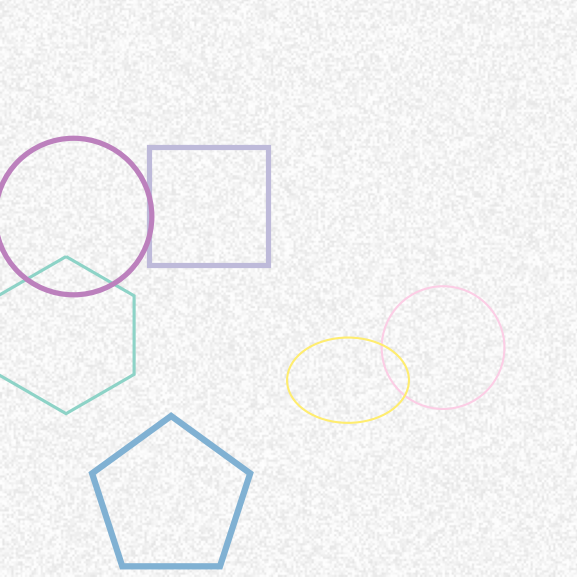[{"shape": "hexagon", "thickness": 1.5, "radius": 0.68, "center": [0.114, 0.419]}, {"shape": "square", "thickness": 2.5, "radius": 0.51, "center": [0.361, 0.643]}, {"shape": "pentagon", "thickness": 3, "radius": 0.72, "center": [0.296, 0.135]}, {"shape": "circle", "thickness": 1, "radius": 0.53, "center": [0.767, 0.397]}, {"shape": "circle", "thickness": 2.5, "radius": 0.68, "center": [0.127, 0.624]}, {"shape": "oval", "thickness": 1, "radius": 0.53, "center": [0.603, 0.341]}]